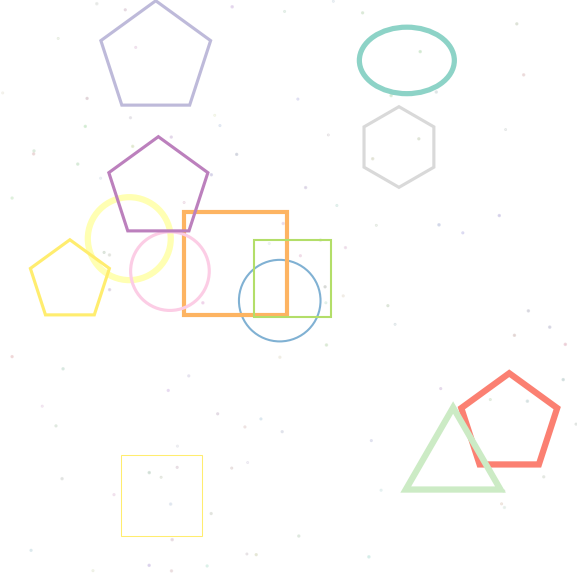[{"shape": "oval", "thickness": 2.5, "radius": 0.41, "center": [0.705, 0.895]}, {"shape": "circle", "thickness": 3, "radius": 0.36, "center": [0.224, 0.586]}, {"shape": "pentagon", "thickness": 1.5, "radius": 0.5, "center": [0.27, 0.898]}, {"shape": "pentagon", "thickness": 3, "radius": 0.44, "center": [0.882, 0.266]}, {"shape": "circle", "thickness": 1, "radius": 0.35, "center": [0.484, 0.479]}, {"shape": "square", "thickness": 2, "radius": 0.45, "center": [0.408, 0.543]}, {"shape": "square", "thickness": 1, "radius": 0.33, "center": [0.506, 0.517]}, {"shape": "circle", "thickness": 1.5, "radius": 0.34, "center": [0.294, 0.53]}, {"shape": "hexagon", "thickness": 1.5, "radius": 0.35, "center": [0.691, 0.745]}, {"shape": "pentagon", "thickness": 1.5, "radius": 0.45, "center": [0.274, 0.672]}, {"shape": "triangle", "thickness": 3, "radius": 0.47, "center": [0.785, 0.199]}, {"shape": "square", "thickness": 0.5, "radius": 0.35, "center": [0.28, 0.141]}, {"shape": "pentagon", "thickness": 1.5, "radius": 0.36, "center": [0.121, 0.512]}]